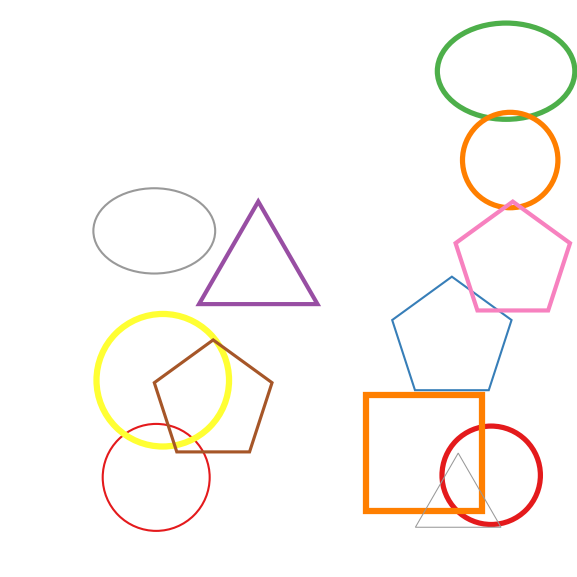[{"shape": "circle", "thickness": 2.5, "radius": 0.43, "center": [0.851, 0.176]}, {"shape": "circle", "thickness": 1, "radius": 0.46, "center": [0.27, 0.172]}, {"shape": "pentagon", "thickness": 1, "radius": 0.54, "center": [0.782, 0.411]}, {"shape": "oval", "thickness": 2.5, "radius": 0.6, "center": [0.876, 0.876]}, {"shape": "triangle", "thickness": 2, "radius": 0.59, "center": [0.447, 0.532]}, {"shape": "circle", "thickness": 2.5, "radius": 0.41, "center": [0.883, 0.722]}, {"shape": "square", "thickness": 3, "radius": 0.5, "center": [0.734, 0.215]}, {"shape": "circle", "thickness": 3, "radius": 0.57, "center": [0.282, 0.341]}, {"shape": "pentagon", "thickness": 1.5, "radius": 0.54, "center": [0.369, 0.303]}, {"shape": "pentagon", "thickness": 2, "radius": 0.52, "center": [0.888, 0.546]}, {"shape": "oval", "thickness": 1, "radius": 0.53, "center": [0.267, 0.599]}, {"shape": "triangle", "thickness": 0.5, "radius": 0.43, "center": [0.793, 0.129]}]